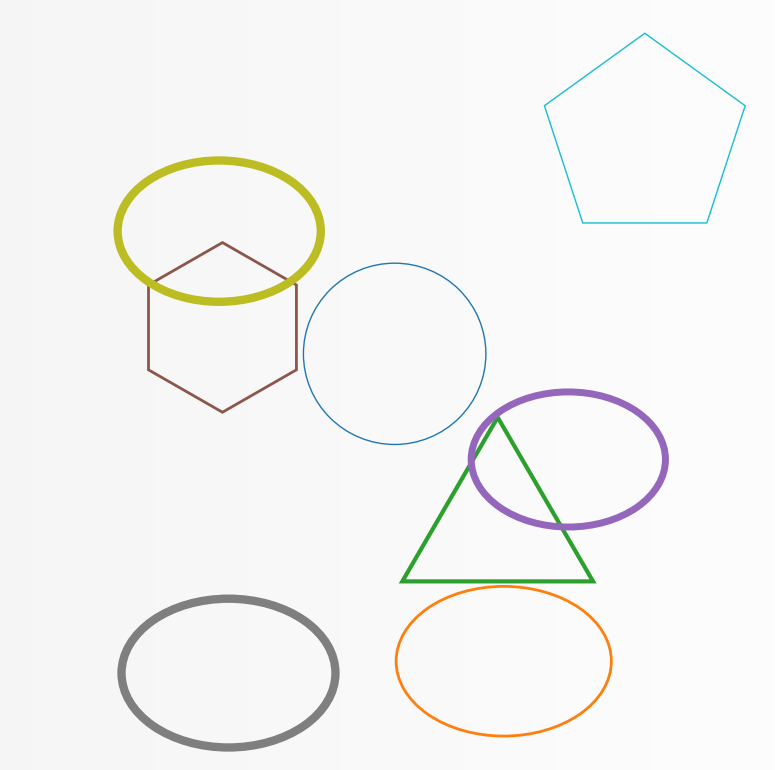[{"shape": "circle", "thickness": 0.5, "radius": 0.59, "center": [0.509, 0.54]}, {"shape": "oval", "thickness": 1, "radius": 0.69, "center": [0.65, 0.141]}, {"shape": "triangle", "thickness": 1.5, "radius": 0.71, "center": [0.642, 0.316]}, {"shape": "oval", "thickness": 2.5, "radius": 0.63, "center": [0.733, 0.403]}, {"shape": "hexagon", "thickness": 1, "radius": 0.55, "center": [0.287, 0.575]}, {"shape": "oval", "thickness": 3, "radius": 0.69, "center": [0.295, 0.126]}, {"shape": "oval", "thickness": 3, "radius": 0.66, "center": [0.283, 0.7]}, {"shape": "pentagon", "thickness": 0.5, "radius": 0.68, "center": [0.832, 0.821]}]